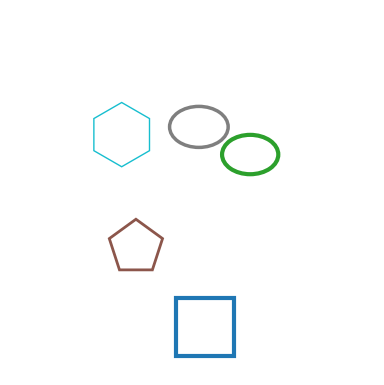[{"shape": "square", "thickness": 3, "radius": 0.37, "center": [0.533, 0.151]}, {"shape": "oval", "thickness": 3, "radius": 0.37, "center": [0.65, 0.599]}, {"shape": "pentagon", "thickness": 2, "radius": 0.36, "center": [0.353, 0.358]}, {"shape": "oval", "thickness": 2.5, "radius": 0.38, "center": [0.517, 0.67]}, {"shape": "hexagon", "thickness": 1, "radius": 0.42, "center": [0.316, 0.65]}]